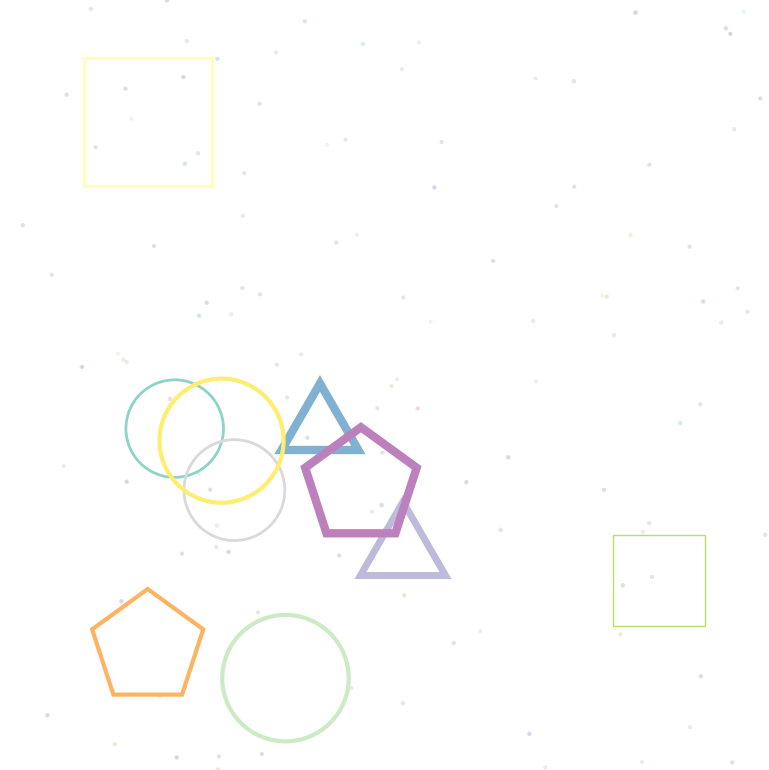[{"shape": "circle", "thickness": 1, "radius": 0.32, "center": [0.227, 0.443]}, {"shape": "square", "thickness": 1, "radius": 0.41, "center": [0.193, 0.841]}, {"shape": "triangle", "thickness": 2.5, "radius": 0.32, "center": [0.523, 0.284]}, {"shape": "triangle", "thickness": 3, "radius": 0.29, "center": [0.416, 0.444]}, {"shape": "pentagon", "thickness": 1.5, "radius": 0.38, "center": [0.192, 0.159]}, {"shape": "square", "thickness": 0.5, "radius": 0.3, "center": [0.856, 0.246]}, {"shape": "circle", "thickness": 1, "radius": 0.33, "center": [0.304, 0.363]}, {"shape": "pentagon", "thickness": 3, "radius": 0.38, "center": [0.469, 0.369]}, {"shape": "circle", "thickness": 1.5, "radius": 0.41, "center": [0.371, 0.119]}, {"shape": "circle", "thickness": 1.5, "radius": 0.4, "center": [0.288, 0.428]}]